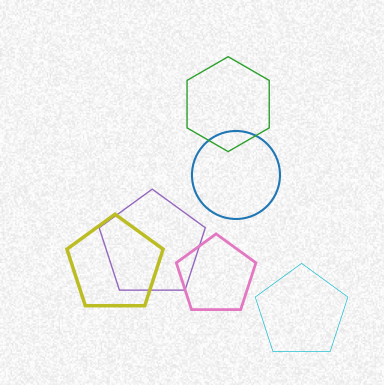[{"shape": "circle", "thickness": 1.5, "radius": 0.57, "center": [0.613, 0.546]}, {"shape": "hexagon", "thickness": 1, "radius": 0.62, "center": [0.593, 0.729]}, {"shape": "pentagon", "thickness": 1, "radius": 0.73, "center": [0.395, 0.364]}, {"shape": "pentagon", "thickness": 2, "radius": 0.54, "center": [0.561, 0.284]}, {"shape": "pentagon", "thickness": 2.5, "radius": 0.66, "center": [0.299, 0.312]}, {"shape": "pentagon", "thickness": 0.5, "radius": 0.63, "center": [0.783, 0.189]}]